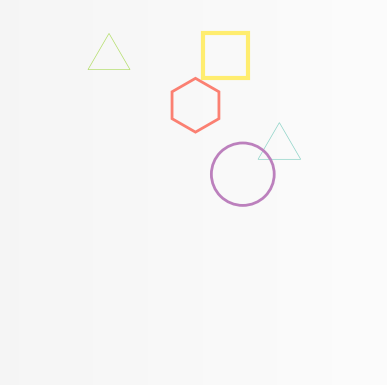[{"shape": "triangle", "thickness": 0.5, "radius": 0.32, "center": [0.721, 0.618]}, {"shape": "hexagon", "thickness": 2, "radius": 0.35, "center": [0.504, 0.727]}, {"shape": "triangle", "thickness": 0.5, "radius": 0.31, "center": [0.281, 0.851]}, {"shape": "circle", "thickness": 2, "radius": 0.41, "center": [0.627, 0.548]}, {"shape": "square", "thickness": 3, "radius": 0.29, "center": [0.583, 0.856]}]